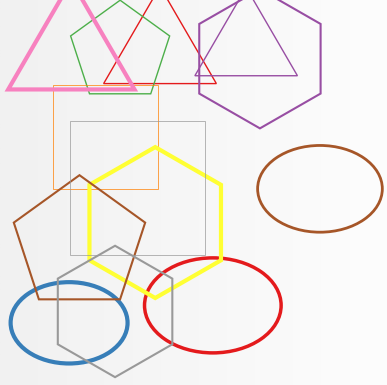[{"shape": "oval", "thickness": 2.5, "radius": 0.88, "center": [0.549, 0.207]}, {"shape": "triangle", "thickness": 1, "radius": 0.84, "center": [0.413, 0.867]}, {"shape": "oval", "thickness": 3, "radius": 0.75, "center": [0.178, 0.162]}, {"shape": "pentagon", "thickness": 1, "radius": 0.67, "center": [0.31, 0.865]}, {"shape": "triangle", "thickness": 1, "radius": 0.76, "center": [0.635, 0.88]}, {"shape": "hexagon", "thickness": 1.5, "radius": 0.9, "center": [0.671, 0.847]}, {"shape": "square", "thickness": 0.5, "radius": 0.67, "center": [0.272, 0.644]}, {"shape": "hexagon", "thickness": 3, "radius": 0.98, "center": [0.401, 0.422]}, {"shape": "pentagon", "thickness": 1.5, "radius": 0.89, "center": [0.205, 0.367]}, {"shape": "oval", "thickness": 2, "radius": 0.8, "center": [0.826, 0.51]}, {"shape": "triangle", "thickness": 3, "radius": 0.94, "center": [0.184, 0.862]}, {"shape": "square", "thickness": 0.5, "radius": 0.87, "center": [0.354, 0.512]}, {"shape": "hexagon", "thickness": 1.5, "radius": 0.85, "center": [0.297, 0.191]}]